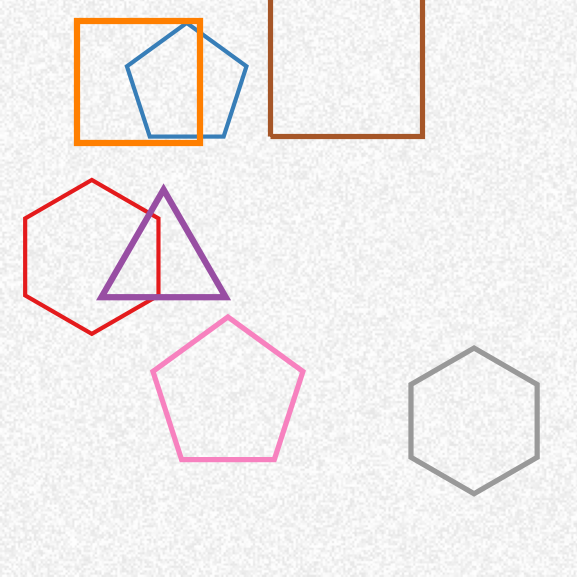[{"shape": "hexagon", "thickness": 2, "radius": 0.67, "center": [0.159, 0.554]}, {"shape": "pentagon", "thickness": 2, "radius": 0.54, "center": [0.323, 0.851]}, {"shape": "triangle", "thickness": 3, "radius": 0.62, "center": [0.283, 0.547]}, {"shape": "square", "thickness": 3, "radius": 0.53, "center": [0.24, 0.857]}, {"shape": "square", "thickness": 2.5, "radius": 0.66, "center": [0.599, 0.896]}, {"shape": "pentagon", "thickness": 2.5, "radius": 0.68, "center": [0.395, 0.314]}, {"shape": "hexagon", "thickness": 2.5, "radius": 0.63, "center": [0.821, 0.27]}]